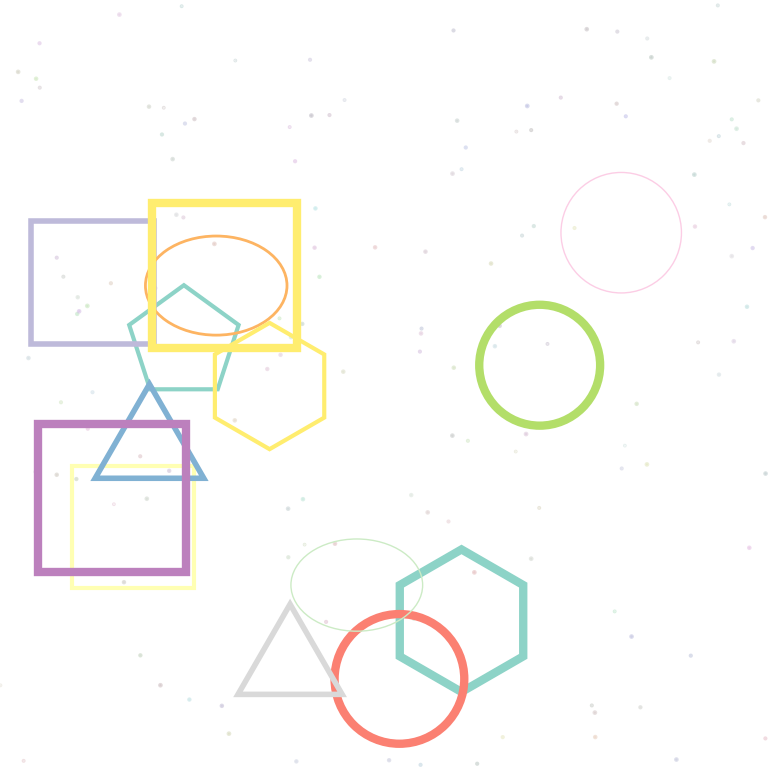[{"shape": "hexagon", "thickness": 3, "radius": 0.46, "center": [0.599, 0.194]}, {"shape": "pentagon", "thickness": 1.5, "radius": 0.37, "center": [0.239, 0.555]}, {"shape": "square", "thickness": 1.5, "radius": 0.39, "center": [0.173, 0.316]}, {"shape": "square", "thickness": 2, "radius": 0.4, "center": [0.12, 0.633]}, {"shape": "circle", "thickness": 3, "radius": 0.42, "center": [0.519, 0.118]}, {"shape": "triangle", "thickness": 2, "radius": 0.41, "center": [0.194, 0.42]}, {"shape": "oval", "thickness": 1, "radius": 0.46, "center": [0.281, 0.629]}, {"shape": "circle", "thickness": 3, "radius": 0.39, "center": [0.701, 0.526]}, {"shape": "circle", "thickness": 0.5, "radius": 0.39, "center": [0.807, 0.698]}, {"shape": "triangle", "thickness": 2, "radius": 0.39, "center": [0.377, 0.137]}, {"shape": "square", "thickness": 3, "radius": 0.48, "center": [0.145, 0.353]}, {"shape": "oval", "thickness": 0.5, "radius": 0.43, "center": [0.463, 0.24]}, {"shape": "hexagon", "thickness": 1.5, "radius": 0.41, "center": [0.35, 0.499]}, {"shape": "square", "thickness": 3, "radius": 0.47, "center": [0.291, 0.643]}]